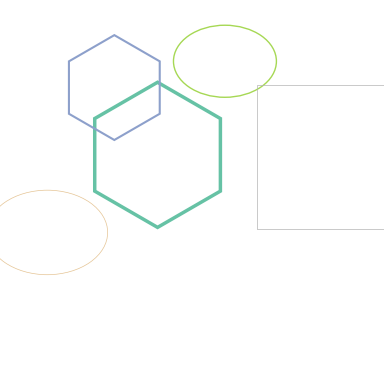[{"shape": "hexagon", "thickness": 2.5, "radius": 0.94, "center": [0.409, 0.598]}, {"shape": "hexagon", "thickness": 1.5, "radius": 0.68, "center": [0.297, 0.773]}, {"shape": "oval", "thickness": 1, "radius": 0.67, "center": [0.584, 0.841]}, {"shape": "oval", "thickness": 0.5, "radius": 0.78, "center": [0.123, 0.396]}, {"shape": "square", "thickness": 0.5, "radius": 0.94, "center": [0.854, 0.593]}]